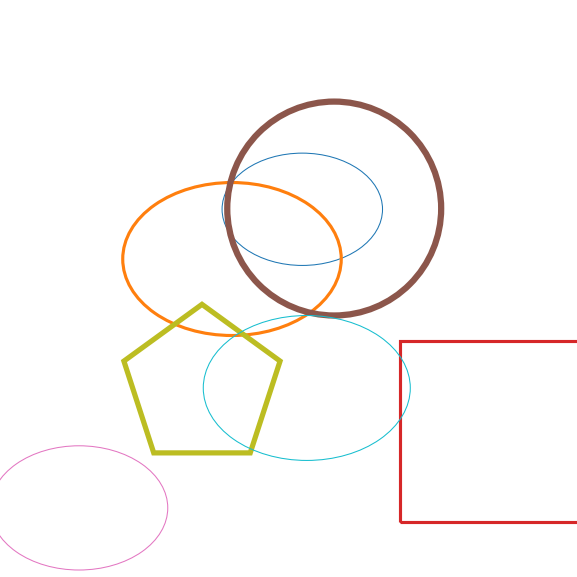[{"shape": "oval", "thickness": 0.5, "radius": 0.69, "center": [0.523, 0.637]}, {"shape": "oval", "thickness": 1.5, "radius": 0.95, "center": [0.402, 0.551]}, {"shape": "square", "thickness": 1.5, "radius": 0.78, "center": [0.85, 0.252]}, {"shape": "circle", "thickness": 3, "radius": 0.93, "center": [0.579, 0.638]}, {"shape": "oval", "thickness": 0.5, "radius": 0.77, "center": [0.137, 0.12]}, {"shape": "pentagon", "thickness": 2.5, "radius": 0.71, "center": [0.35, 0.33]}, {"shape": "oval", "thickness": 0.5, "radius": 0.9, "center": [0.531, 0.327]}]